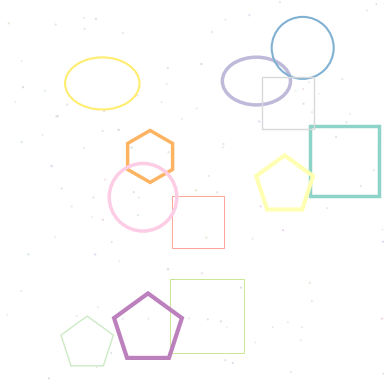[{"shape": "square", "thickness": 2.5, "radius": 0.45, "center": [0.894, 0.582]}, {"shape": "pentagon", "thickness": 3, "radius": 0.39, "center": [0.739, 0.519]}, {"shape": "oval", "thickness": 2.5, "radius": 0.44, "center": [0.666, 0.789]}, {"shape": "square", "thickness": 0.5, "radius": 0.34, "center": [0.513, 0.423]}, {"shape": "circle", "thickness": 1.5, "radius": 0.4, "center": [0.786, 0.876]}, {"shape": "hexagon", "thickness": 2.5, "radius": 0.34, "center": [0.39, 0.594]}, {"shape": "square", "thickness": 0.5, "radius": 0.48, "center": [0.538, 0.179]}, {"shape": "circle", "thickness": 2.5, "radius": 0.44, "center": [0.372, 0.488]}, {"shape": "square", "thickness": 1, "radius": 0.34, "center": [0.747, 0.732]}, {"shape": "pentagon", "thickness": 3, "radius": 0.46, "center": [0.384, 0.145]}, {"shape": "pentagon", "thickness": 1, "radius": 0.36, "center": [0.226, 0.108]}, {"shape": "oval", "thickness": 1.5, "radius": 0.48, "center": [0.266, 0.783]}]